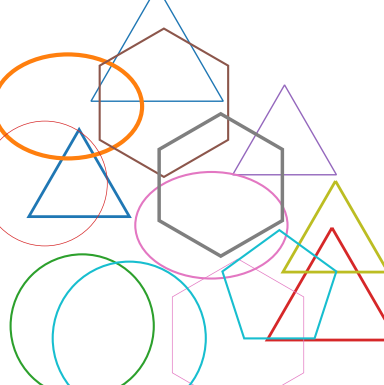[{"shape": "triangle", "thickness": 1, "radius": 0.99, "center": [0.408, 0.836]}, {"shape": "triangle", "thickness": 2, "radius": 0.75, "center": [0.206, 0.513]}, {"shape": "oval", "thickness": 3, "radius": 0.96, "center": [0.176, 0.724]}, {"shape": "circle", "thickness": 1.5, "radius": 0.93, "center": [0.213, 0.153]}, {"shape": "circle", "thickness": 0.5, "radius": 0.81, "center": [0.117, 0.523]}, {"shape": "triangle", "thickness": 2, "radius": 0.97, "center": [0.862, 0.214]}, {"shape": "triangle", "thickness": 1, "radius": 0.78, "center": [0.739, 0.624]}, {"shape": "hexagon", "thickness": 1.5, "radius": 0.96, "center": [0.426, 0.733]}, {"shape": "oval", "thickness": 1.5, "radius": 0.99, "center": [0.549, 0.415]}, {"shape": "hexagon", "thickness": 0.5, "radius": 0.99, "center": [0.618, 0.13]}, {"shape": "hexagon", "thickness": 2.5, "radius": 0.92, "center": [0.573, 0.52]}, {"shape": "triangle", "thickness": 2, "radius": 0.79, "center": [0.871, 0.372]}, {"shape": "pentagon", "thickness": 1.5, "radius": 0.78, "center": [0.726, 0.247]}, {"shape": "circle", "thickness": 1.5, "radius": 0.99, "center": [0.336, 0.122]}]